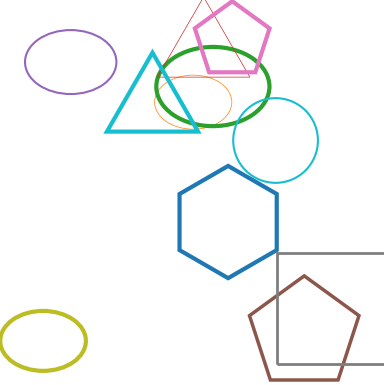[{"shape": "hexagon", "thickness": 3, "radius": 0.73, "center": [0.593, 0.423]}, {"shape": "oval", "thickness": 0.5, "radius": 0.5, "center": [0.502, 0.735]}, {"shape": "oval", "thickness": 3, "radius": 0.73, "center": [0.553, 0.775]}, {"shape": "triangle", "thickness": 0.5, "radius": 0.69, "center": [0.529, 0.869]}, {"shape": "oval", "thickness": 1.5, "radius": 0.59, "center": [0.184, 0.839]}, {"shape": "pentagon", "thickness": 2.5, "radius": 0.75, "center": [0.79, 0.134]}, {"shape": "pentagon", "thickness": 3, "radius": 0.51, "center": [0.603, 0.895]}, {"shape": "square", "thickness": 2, "radius": 0.73, "center": [0.864, 0.199]}, {"shape": "oval", "thickness": 3, "radius": 0.56, "center": [0.112, 0.115]}, {"shape": "triangle", "thickness": 3, "radius": 0.68, "center": [0.396, 0.727]}, {"shape": "circle", "thickness": 1.5, "radius": 0.55, "center": [0.716, 0.635]}]